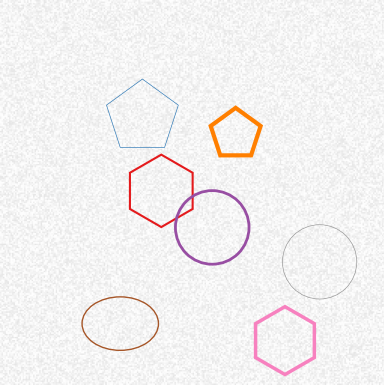[{"shape": "hexagon", "thickness": 1.5, "radius": 0.47, "center": [0.419, 0.504]}, {"shape": "pentagon", "thickness": 0.5, "radius": 0.49, "center": [0.37, 0.697]}, {"shape": "circle", "thickness": 2, "radius": 0.48, "center": [0.551, 0.409]}, {"shape": "pentagon", "thickness": 3, "radius": 0.34, "center": [0.612, 0.652]}, {"shape": "oval", "thickness": 1, "radius": 0.5, "center": [0.312, 0.159]}, {"shape": "hexagon", "thickness": 2.5, "radius": 0.44, "center": [0.74, 0.115]}, {"shape": "circle", "thickness": 0.5, "radius": 0.48, "center": [0.83, 0.32]}]